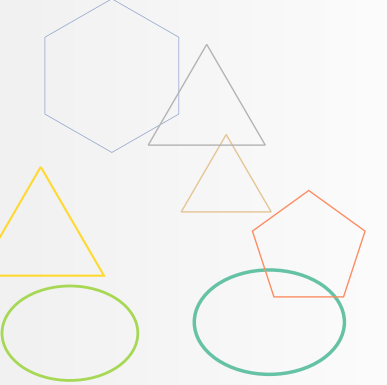[{"shape": "oval", "thickness": 2.5, "radius": 0.97, "center": [0.695, 0.163]}, {"shape": "pentagon", "thickness": 1, "radius": 0.76, "center": [0.797, 0.352]}, {"shape": "hexagon", "thickness": 0.5, "radius": 1.0, "center": [0.289, 0.804]}, {"shape": "oval", "thickness": 2, "radius": 0.88, "center": [0.18, 0.135]}, {"shape": "triangle", "thickness": 1.5, "radius": 0.94, "center": [0.105, 0.378]}, {"shape": "triangle", "thickness": 1, "radius": 0.67, "center": [0.584, 0.517]}, {"shape": "triangle", "thickness": 1, "radius": 0.87, "center": [0.534, 0.71]}]